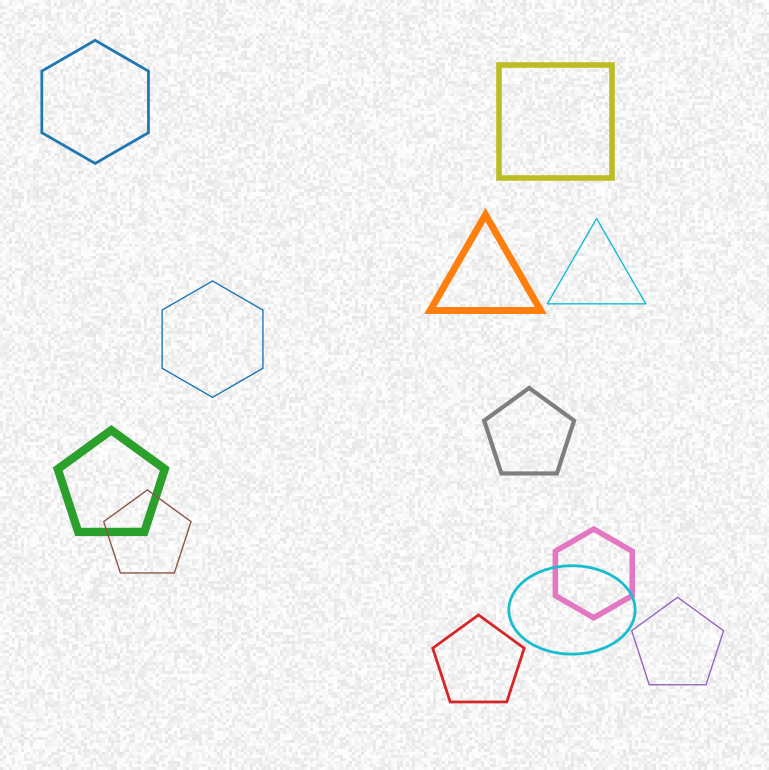[{"shape": "hexagon", "thickness": 0.5, "radius": 0.38, "center": [0.276, 0.56]}, {"shape": "hexagon", "thickness": 1, "radius": 0.4, "center": [0.124, 0.868]}, {"shape": "triangle", "thickness": 2.5, "radius": 0.41, "center": [0.63, 0.638]}, {"shape": "pentagon", "thickness": 3, "radius": 0.37, "center": [0.145, 0.368]}, {"shape": "pentagon", "thickness": 1, "radius": 0.31, "center": [0.621, 0.139]}, {"shape": "pentagon", "thickness": 0.5, "radius": 0.31, "center": [0.88, 0.161]}, {"shape": "pentagon", "thickness": 0.5, "radius": 0.3, "center": [0.191, 0.304]}, {"shape": "hexagon", "thickness": 2, "radius": 0.29, "center": [0.771, 0.255]}, {"shape": "pentagon", "thickness": 1.5, "radius": 0.31, "center": [0.687, 0.435]}, {"shape": "square", "thickness": 2, "radius": 0.37, "center": [0.722, 0.842]}, {"shape": "triangle", "thickness": 0.5, "radius": 0.37, "center": [0.775, 0.642]}, {"shape": "oval", "thickness": 1, "radius": 0.41, "center": [0.743, 0.208]}]